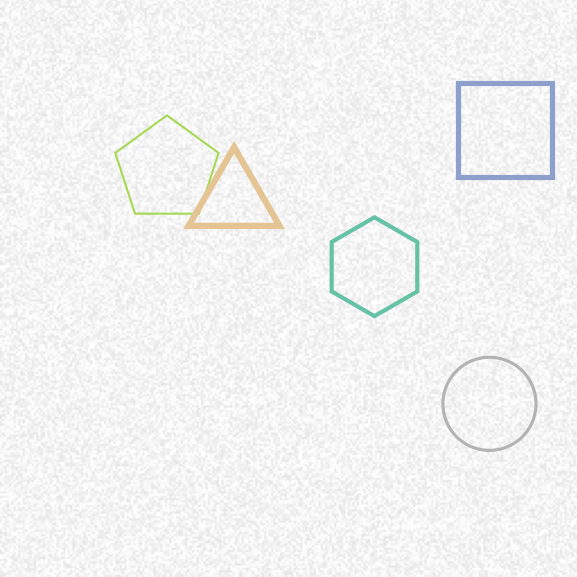[{"shape": "hexagon", "thickness": 2, "radius": 0.43, "center": [0.648, 0.537]}, {"shape": "square", "thickness": 2.5, "radius": 0.41, "center": [0.874, 0.773]}, {"shape": "pentagon", "thickness": 1, "radius": 0.47, "center": [0.289, 0.705]}, {"shape": "triangle", "thickness": 3, "radius": 0.45, "center": [0.405, 0.653]}, {"shape": "circle", "thickness": 1.5, "radius": 0.4, "center": [0.848, 0.3]}]